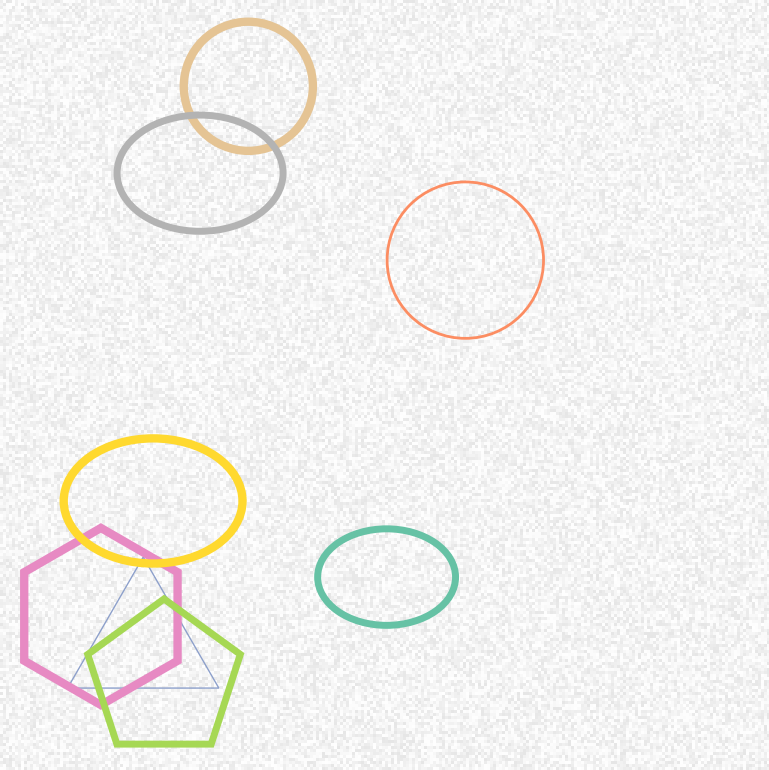[{"shape": "oval", "thickness": 2.5, "radius": 0.45, "center": [0.502, 0.251]}, {"shape": "circle", "thickness": 1, "radius": 0.51, "center": [0.604, 0.662]}, {"shape": "triangle", "thickness": 0.5, "radius": 0.57, "center": [0.186, 0.163]}, {"shape": "hexagon", "thickness": 3, "radius": 0.57, "center": [0.131, 0.199]}, {"shape": "pentagon", "thickness": 2.5, "radius": 0.52, "center": [0.213, 0.118]}, {"shape": "oval", "thickness": 3, "radius": 0.58, "center": [0.199, 0.349]}, {"shape": "circle", "thickness": 3, "radius": 0.42, "center": [0.323, 0.888]}, {"shape": "oval", "thickness": 2.5, "radius": 0.54, "center": [0.26, 0.775]}]